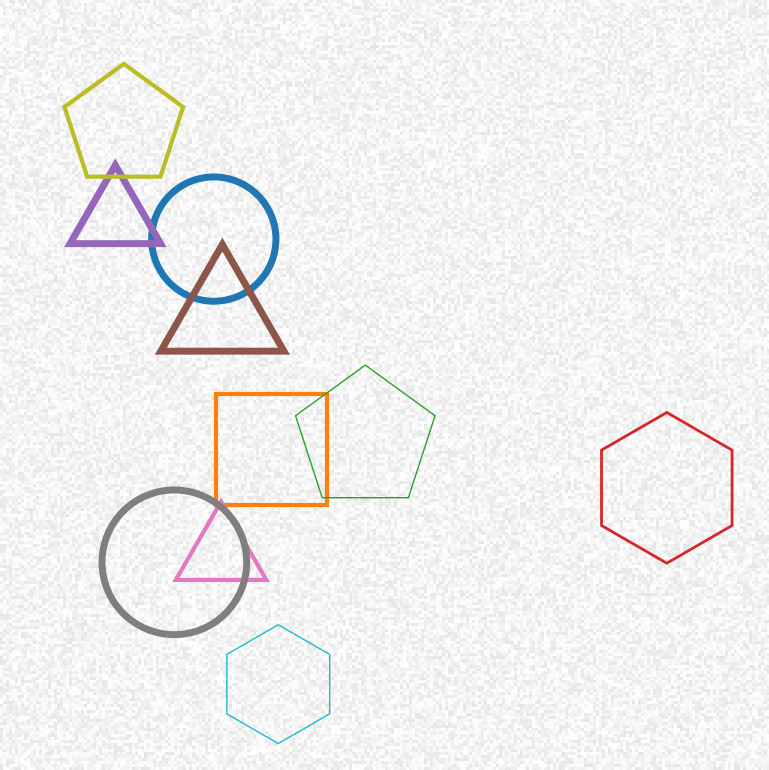[{"shape": "circle", "thickness": 2.5, "radius": 0.4, "center": [0.278, 0.69]}, {"shape": "square", "thickness": 1.5, "radius": 0.36, "center": [0.353, 0.416]}, {"shape": "pentagon", "thickness": 0.5, "radius": 0.48, "center": [0.474, 0.431]}, {"shape": "hexagon", "thickness": 1, "radius": 0.49, "center": [0.866, 0.366]}, {"shape": "triangle", "thickness": 2.5, "radius": 0.34, "center": [0.15, 0.718]}, {"shape": "triangle", "thickness": 2.5, "radius": 0.46, "center": [0.289, 0.59]}, {"shape": "triangle", "thickness": 1.5, "radius": 0.34, "center": [0.287, 0.281]}, {"shape": "circle", "thickness": 2.5, "radius": 0.47, "center": [0.226, 0.27]}, {"shape": "pentagon", "thickness": 1.5, "radius": 0.4, "center": [0.161, 0.836]}, {"shape": "hexagon", "thickness": 0.5, "radius": 0.39, "center": [0.361, 0.112]}]